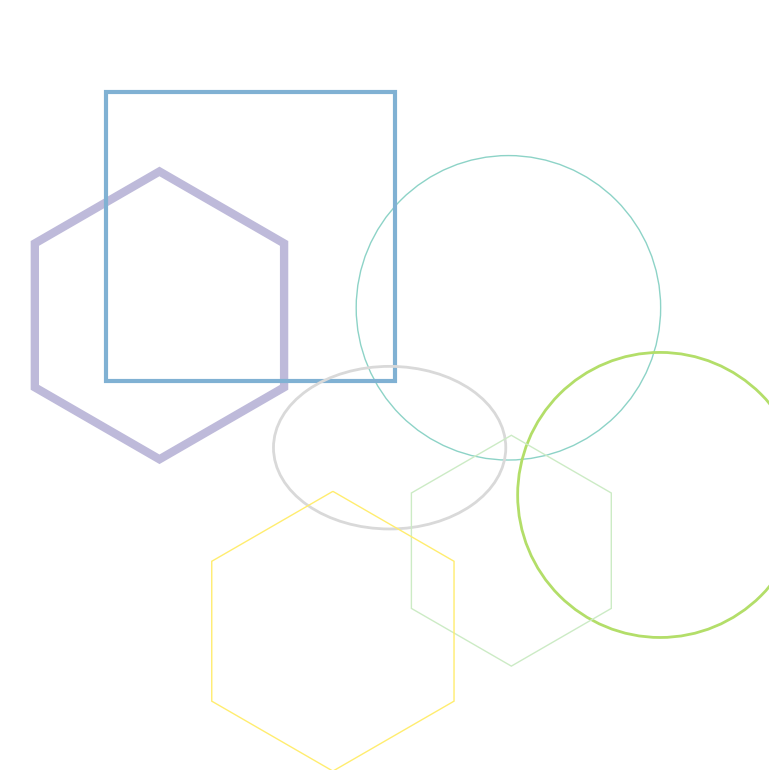[{"shape": "circle", "thickness": 0.5, "radius": 0.99, "center": [0.66, 0.6]}, {"shape": "hexagon", "thickness": 3, "radius": 0.93, "center": [0.207, 0.59]}, {"shape": "square", "thickness": 1.5, "radius": 0.94, "center": [0.325, 0.693]}, {"shape": "circle", "thickness": 1, "radius": 0.93, "center": [0.857, 0.357]}, {"shape": "oval", "thickness": 1, "radius": 0.75, "center": [0.506, 0.419]}, {"shape": "hexagon", "thickness": 0.5, "radius": 0.75, "center": [0.664, 0.285]}, {"shape": "hexagon", "thickness": 0.5, "radius": 0.91, "center": [0.432, 0.18]}]